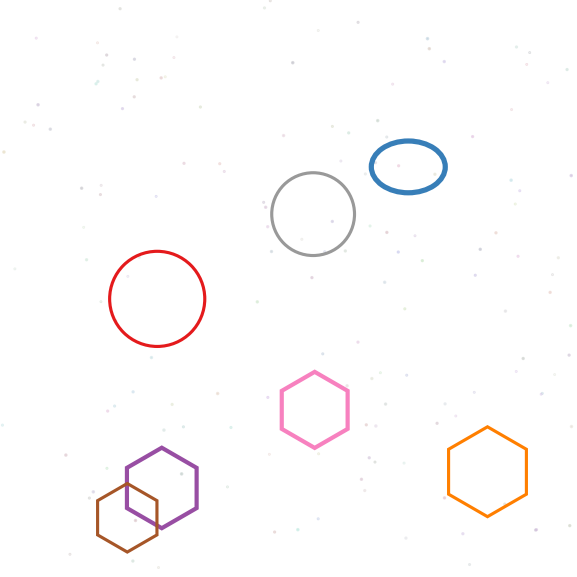[{"shape": "circle", "thickness": 1.5, "radius": 0.41, "center": [0.272, 0.482]}, {"shape": "oval", "thickness": 2.5, "radius": 0.32, "center": [0.707, 0.71]}, {"shape": "hexagon", "thickness": 2, "radius": 0.35, "center": [0.28, 0.154]}, {"shape": "hexagon", "thickness": 1.5, "radius": 0.39, "center": [0.844, 0.182]}, {"shape": "hexagon", "thickness": 1.5, "radius": 0.3, "center": [0.22, 0.103]}, {"shape": "hexagon", "thickness": 2, "radius": 0.33, "center": [0.545, 0.289]}, {"shape": "circle", "thickness": 1.5, "radius": 0.36, "center": [0.542, 0.628]}]